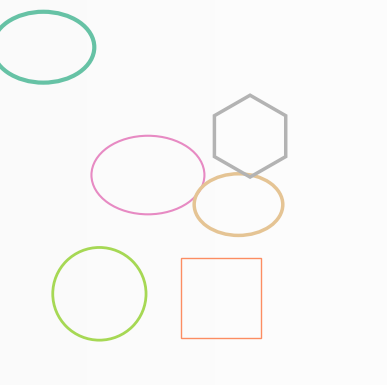[{"shape": "oval", "thickness": 3, "radius": 0.66, "center": [0.112, 0.877]}, {"shape": "square", "thickness": 1, "radius": 0.52, "center": [0.57, 0.226]}, {"shape": "oval", "thickness": 1.5, "radius": 0.73, "center": [0.382, 0.545]}, {"shape": "circle", "thickness": 2, "radius": 0.6, "center": [0.257, 0.237]}, {"shape": "oval", "thickness": 2.5, "radius": 0.57, "center": [0.615, 0.469]}, {"shape": "hexagon", "thickness": 2.5, "radius": 0.53, "center": [0.645, 0.646]}]